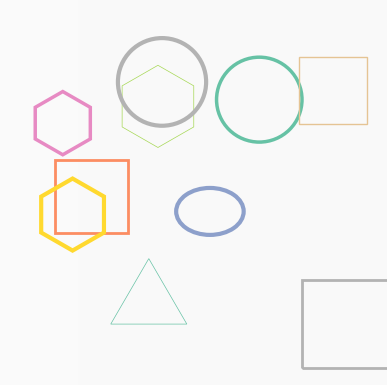[{"shape": "triangle", "thickness": 0.5, "radius": 0.57, "center": [0.384, 0.215]}, {"shape": "circle", "thickness": 2.5, "radius": 0.55, "center": [0.669, 0.741]}, {"shape": "square", "thickness": 2, "radius": 0.47, "center": [0.236, 0.49]}, {"shape": "oval", "thickness": 3, "radius": 0.44, "center": [0.542, 0.451]}, {"shape": "hexagon", "thickness": 2.5, "radius": 0.41, "center": [0.162, 0.68]}, {"shape": "hexagon", "thickness": 0.5, "radius": 0.53, "center": [0.408, 0.724]}, {"shape": "hexagon", "thickness": 3, "radius": 0.47, "center": [0.187, 0.443]}, {"shape": "square", "thickness": 1, "radius": 0.44, "center": [0.859, 0.764]}, {"shape": "square", "thickness": 2, "radius": 0.57, "center": [0.893, 0.158]}, {"shape": "circle", "thickness": 3, "radius": 0.57, "center": [0.418, 0.787]}]